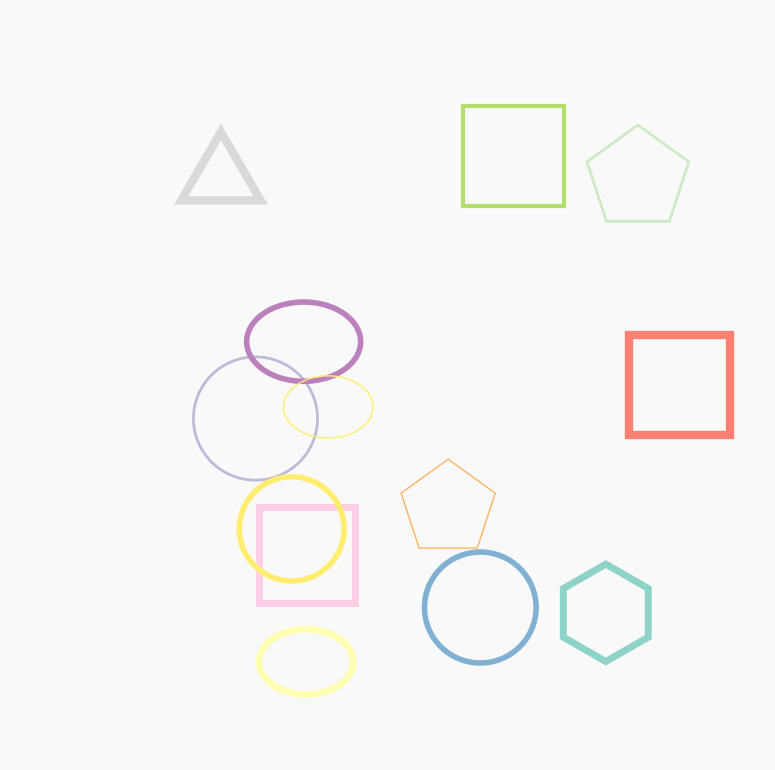[{"shape": "hexagon", "thickness": 2.5, "radius": 0.32, "center": [0.782, 0.204]}, {"shape": "oval", "thickness": 2.5, "radius": 0.3, "center": [0.395, 0.14]}, {"shape": "circle", "thickness": 1, "radius": 0.4, "center": [0.33, 0.456]}, {"shape": "square", "thickness": 3, "radius": 0.32, "center": [0.877, 0.5]}, {"shape": "circle", "thickness": 2, "radius": 0.36, "center": [0.62, 0.211]}, {"shape": "pentagon", "thickness": 0.5, "radius": 0.32, "center": [0.578, 0.34]}, {"shape": "square", "thickness": 1.5, "radius": 0.33, "center": [0.663, 0.797]}, {"shape": "square", "thickness": 2.5, "radius": 0.31, "center": [0.396, 0.279]}, {"shape": "triangle", "thickness": 3, "radius": 0.3, "center": [0.285, 0.769]}, {"shape": "oval", "thickness": 2, "radius": 0.37, "center": [0.392, 0.556]}, {"shape": "pentagon", "thickness": 1, "radius": 0.35, "center": [0.823, 0.769]}, {"shape": "oval", "thickness": 0.5, "radius": 0.29, "center": [0.424, 0.471]}, {"shape": "circle", "thickness": 2, "radius": 0.34, "center": [0.376, 0.313]}]